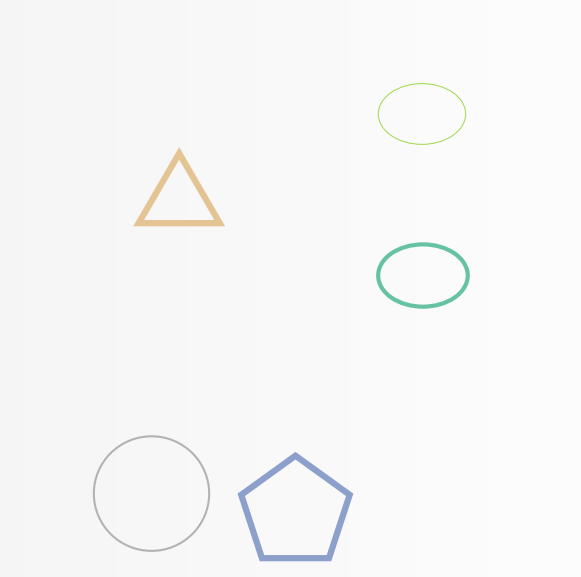[{"shape": "oval", "thickness": 2, "radius": 0.39, "center": [0.728, 0.522]}, {"shape": "pentagon", "thickness": 3, "radius": 0.49, "center": [0.508, 0.112]}, {"shape": "oval", "thickness": 0.5, "radius": 0.38, "center": [0.726, 0.802]}, {"shape": "triangle", "thickness": 3, "radius": 0.4, "center": [0.308, 0.653]}, {"shape": "circle", "thickness": 1, "radius": 0.5, "center": [0.261, 0.144]}]